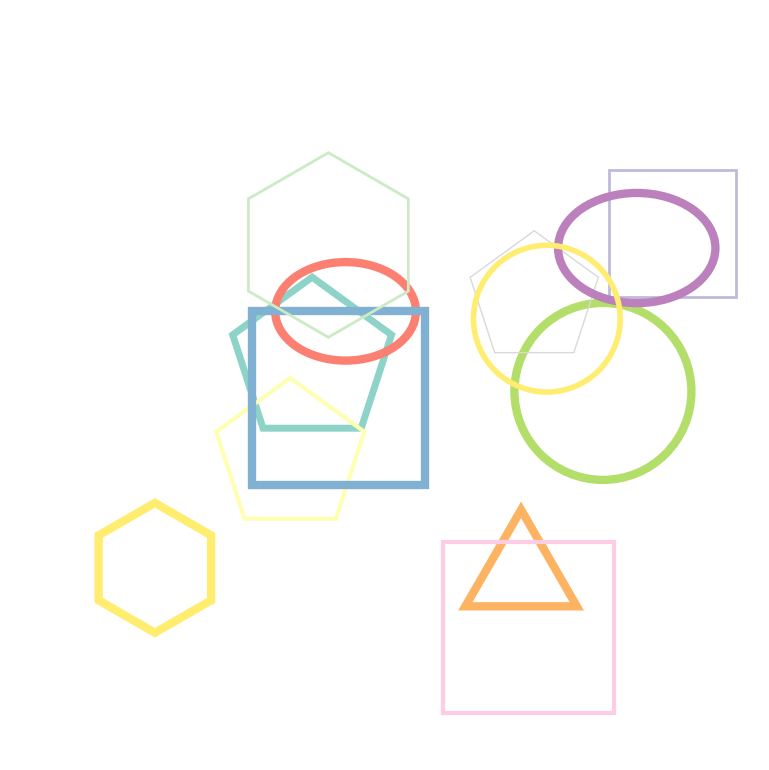[{"shape": "pentagon", "thickness": 2.5, "radius": 0.54, "center": [0.405, 0.532]}, {"shape": "pentagon", "thickness": 1.5, "radius": 0.51, "center": [0.377, 0.408]}, {"shape": "square", "thickness": 1, "radius": 0.41, "center": [0.874, 0.697]}, {"shape": "oval", "thickness": 3, "radius": 0.46, "center": [0.449, 0.596]}, {"shape": "square", "thickness": 3, "radius": 0.56, "center": [0.44, 0.483]}, {"shape": "triangle", "thickness": 3, "radius": 0.42, "center": [0.677, 0.254]}, {"shape": "circle", "thickness": 3, "radius": 0.57, "center": [0.783, 0.492]}, {"shape": "square", "thickness": 1.5, "radius": 0.56, "center": [0.687, 0.185]}, {"shape": "pentagon", "thickness": 0.5, "radius": 0.44, "center": [0.694, 0.613]}, {"shape": "oval", "thickness": 3, "radius": 0.51, "center": [0.827, 0.678]}, {"shape": "hexagon", "thickness": 1, "radius": 0.6, "center": [0.426, 0.682]}, {"shape": "hexagon", "thickness": 3, "radius": 0.42, "center": [0.201, 0.263]}, {"shape": "circle", "thickness": 2, "radius": 0.48, "center": [0.71, 0.586]}]